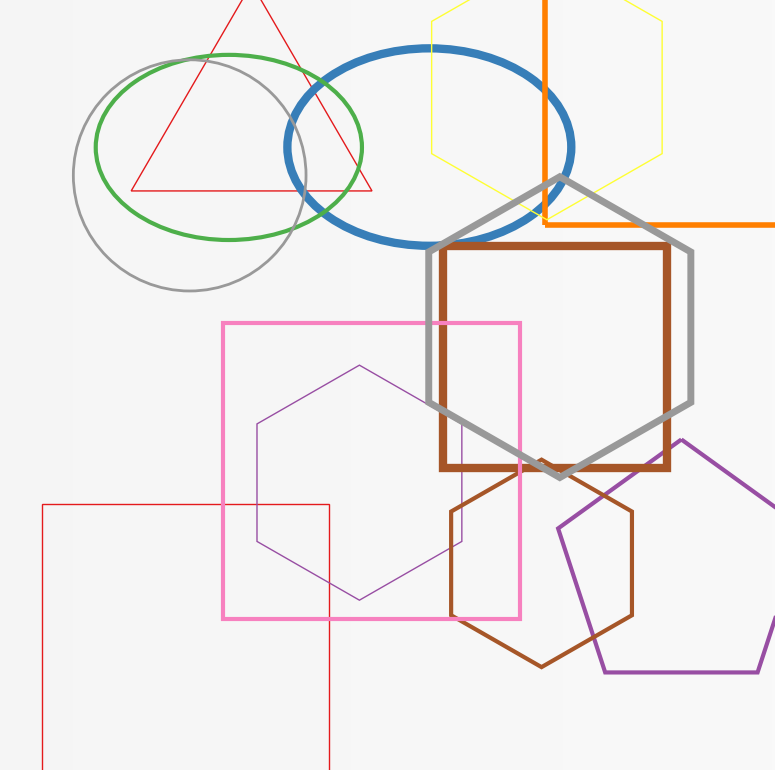[{"shape": "square", "thickness": 0.5, "radius": 0.92, "center": [0.24, 0.16]}, {"shape": "triangle", "thickness": 0.5, "radius": 0.9, "center": [0.325, 0.842]}, {"shape": "oval", "thickness": 3, "radius": 0.92, "center": [0.554, 0.809]}, {"shape": "oval", "thickness": 1.5, "radius": 0.86, "center": [0.295, 0.809]}, {"shape": "hexagon", "thickness": 0.5, "radius": 0.76, "center": [0.464, 0.373]}, {"shape": "pentagon", "thickness": 1.5, "radius": 0.84, "center": [0.879, 0.262]}, {"shape": "square", "thickness": 2, "radius": 0.85, "center": [0.874, 0.878]}, {"shape": "hexagon", "thickness": 0.5, "radius": 0.86, "center": [0.706, 0.886]}, {"shape": "hexagon", "thickness": 1.5, "radius": 0.67, "center": [0.699, 0.268]}, {"shape": "square", "thickness": 3, "radius": 0.72, "center": [0.716, 0.537]}, {"shape": "square", "thickness": 1.5, "radius": 0.96, "center": [0.48, 0.388]}, {"shape": "hexagon", "thickness": 2.5, "radius": 0.98, "center": [0.722, 0.575]}, {"shape": "circle", "thickness": 1, "radius": 0.75, "center": [0.245, 0.772]}]